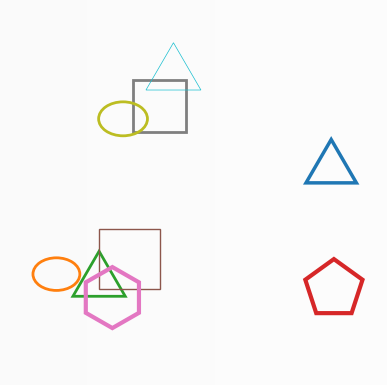[{"shape": "triangle", "thickness": 2.5, "radius": 0.38, "center": [0.855, 0.563]}, {"shape": "oval", "thickness": 2, "radius": 0.3, "center": [0.146, 0.288]}, {"shape": "triangle", "thickness": 2, "radius": 0.39, "center": [0.256, 0.269]}, {"shape": "pentagon", "thickness": 3, "radius": 0.39, "center": [0.862, 0.249]}, {"shape": "square", "thickness": 1, "radius": 0.39, "center": [0.334, 0.328]}, {"shape": "hexagon", "thickness": 3, "radius": 0.4, "center": [0.29, 0.227]}, {"shape": "square", "thickness": 2, "radius": 0.34, "center": [0.411, 0.725]}, {"shape": "oval", "thickness": 2, "radius": 0.32, "center": [0.318, 0.691]}, {"shape": "triangle", "thickness": 0.5, "radius": 0.41, "center": [0.448, 0.807]}]